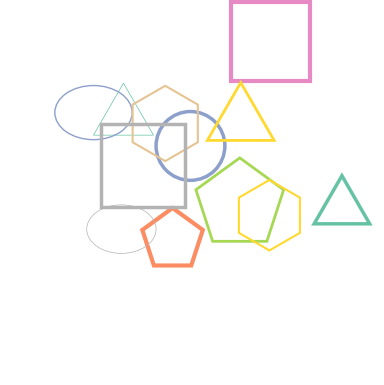[{"shape": "triangle", "thickness": 2.5, "radius": 0.42, "center": [0.888, 0.46]}, {"shape": "triangle", "thickness": 0.5, "radius": 0.45, "center": [0.321, 0.694]}, {"shape": "pentagon", "thickness": 3, "radius": 0.41, "center": [0.448, 0.377]}, {"shape": "circle", "thickness": 2.5, "radius": 0.45, "center": [0.495, 0.621]}, {"shape": "oval", "thickness": 1, "radius": 0.5, "center": [0.243, 0.708]}, {"shape": "square", "thickness": 3, "radius": 0.51, "center": [0.703, 0.892]}, {"shape": "pentagon", "thickness": 2, "radius": 0.6, "center": [0.623, 0.47]}, {"shape": "triangle", "thickness": 2, "radius": 0.5, "center": [0.625, 0.685]}, {"shape": "hexagon", "thickness": 1.5, "radius": 0.46, "center": [0.7, 0.441]}, {"shape": "hexagon", "thickness": 1.5, "radius": 0.49, "center": [0.429, 0.679]}, {"shape": "square", "thickness": 2.5, "radius": 0.54, "center": [0.372, 0.57]}, {"shape": "oval", "thickness": 0.5, "radius": 0.45, "center": [0.315, 0.405]}]